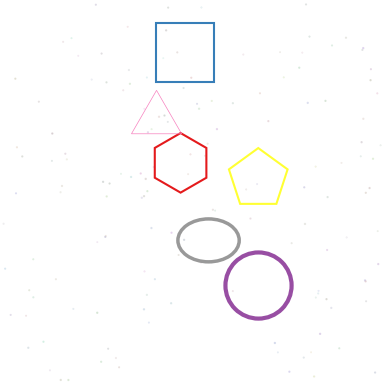[{"shape": "hexagon", "thickness": 1.5, "radius": 0.39, "center": [0.469, 0.577]}, {"shape": "square", "thickness": 1.5, "radius": 0.38, "center": [0.48, 0.864]}, {"shape": "circle", "thickness": 3, "radius": 0.43, "center": [0.671, 0.258]}, {"shape": "pentagon", "thickness": 1.5, "radius": 0.4, "center": [0.671, 0.535]}, {"shape": "triangle", "thickness": 0.5, "radius": 0.38, "center": [0.407, 0.69]}, {"shape": "oval", "thickness": 2.5, "radius": 0.4, "center": [0.542, 0.376]}]